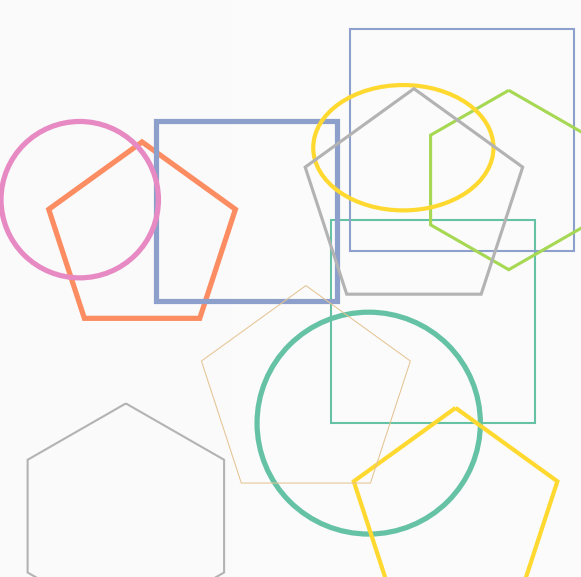[{"shape": "circle", "thickness": 2.5, "radius": 0.96, "center": [0.634, 0.266]}, {"shape": "square", "thickness": 1, "radius": 0.88, "center": [0.745, 0.442]}, {"shape": "pentagon", "thickness": 2.5, "radius": 0.84, "center": [0.244, 0.584]}, {"shape": "square", "thickness": 1, "radius": 0.96, "center": [0.795, 0.757]}, {"shape": "square", "thickness": 2.5, "radius": 0.78, "center": [0.424, 0.634]}, {"shape": "circle", "thickness": 2.5, "radius": 0.68, "center": [0.137, 0.653]}, {"shape": "hexagon", "thickness": 1.5, "radius": 0.78, "center": [0.875, 0.687]}, {"shape": "oval", "thickness": 2, "radius": 0.78, "center": [0.694, 0.743]}, {"shape": "pentagon", "thickness": 2, "radius": 0.92, "center": [0.784, 0.109]}, {"shape": "pentagon", "thickness": 0.5, "radius": 0.95, "center": [0.526, 0.316]}, {"shape": "pentagon", "thickness": 1.5, "radius": 0.98, "center": [0.712, 0.649]}, {"shape": "hexagon", "thickness": 1, "radius": 0.98, "center": [0.217, 0.105]}]